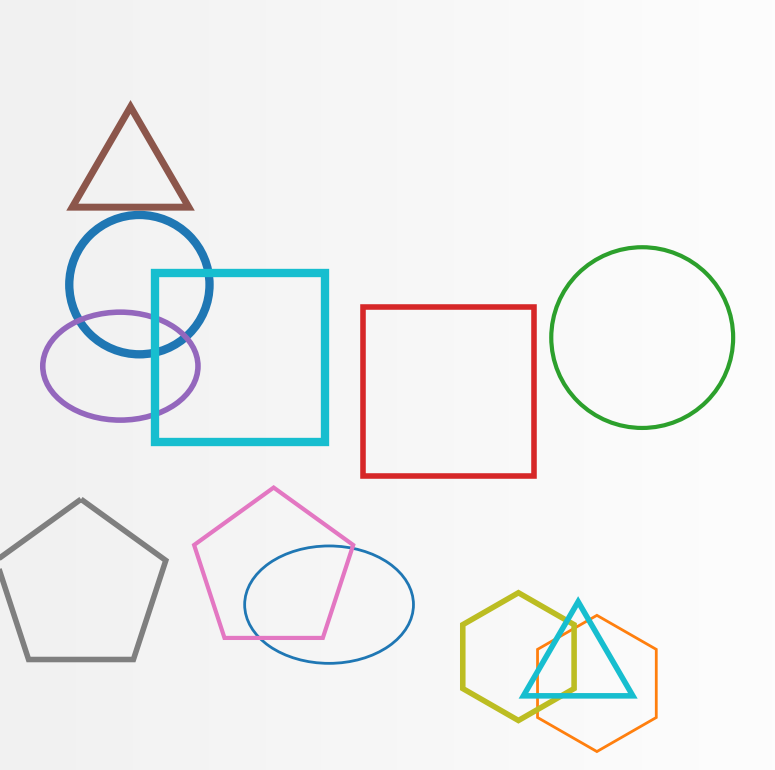[{"shape": "circle", "thickness": 3, "radius": 0.45, "center": [0.18, 0.63]}, {"shape": "oval", "thickness": 1, "radius": 0.54, "center": [0.425, 0.215]}, {"shape": "hexagon", "thickness": 1, "radius": 0.44, "center": [0.77, 0.112]}, {"shape": "circle", "thickness": 1.5, "radius": 0.59, "center": [0.829, 0.562]}, {"shape": "square", "thickness": 2, "radius": 0.55, "center": [0.579, 0.492]}, {"shape": "oval", "thickness": 2, "radius": 0.5, "center": [0.155, 0.525]}, {"shape": "triangle", "thickness": 2.5, "radius": 0.43, "center": [0.168, 0.774]}, {"shape": "pentagon", "thickness": 1.5, "radius": 0.54, "center": [0.353, 0.259]}, {"shape": "pentagon", "thickness": 2, "radius": 0.58, "center": [0.105, 0.237]}, {"shape": "hexagon", "thickness": 2, "radius": 0.41, "center": [0.669, 0.147]}, {"shape": "triangle", "thickness": 2, "radius": 0.41, "center": [0.746, 0.137]}, {"shape": "square", "thickness": 3, "radius": 0.55, "center": [0.309, 0.536]}]